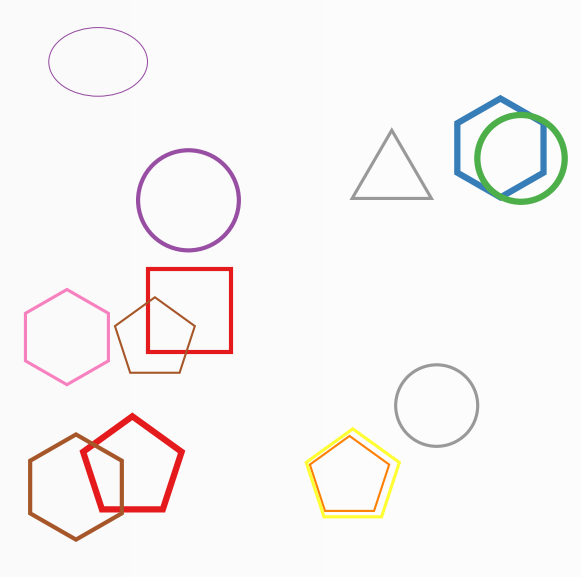[{"shape": "pentagon", "thickness": 3, "radius": 0.45, "center": [0.228, 0.189]}, {"shape": "square", "thickness": 2, "radius": 0.36, "center": [0.326, 0.462]}, {"shape": "hexagon", "thickness": 3, "radius": 0.43, "center": [0.861, 0.743]}, {"shape": "circle", "thickness": 3, "radius": 0.38, "center": [0.896, 0.725]}, {"shape": "oval", "thickness": 0.5, "radius": 0.42, "center": [0.169, 0.892]}, {"shape": "circle", "thickness": 2, "radius": 0.43, "center": [0.324, 0.652]}, {"shape": "pentagon", "thickness": 1, "radius": 0.36, "center": [0.601, 0.172]}, {"shape": "pentagon", "thickness": 1.5, "radius": 0.42, "center": [0.607, 0.172]}, {"shape": "hexagon", "thickness": 2, "radius": 0.46, "center": [0.131, 0.156]}, {"shape": "pentagon", "thickness": 1, "radius": 0.36, "center": [0.266, 0.412]}, {"shape": "hexagon", "thickness": 1.5, "radius": 0.41, "center": [0.115, 0.415]}, {"shape": "triangle", "thickness": 1.5, "radius": 0.39, "center": [0.674, 0.695]}, {"shape": "circle", "thickness": 1.5, "radius": 0.35, "center": [0.751, 0.297]}]